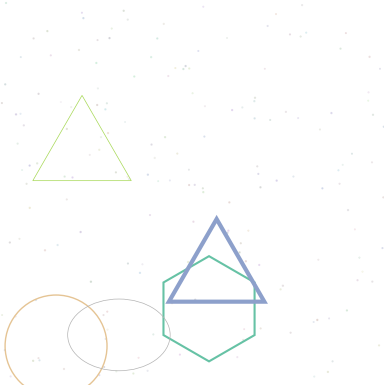[{"shape": "hexagon", "thickness": 1.5, "radius": 0.68, "center": [0.543, 0.198]}, {"shape": "triangle", "thickness": 3, "radius": 0.72, "center": [0.563, 0.288]}, {"shape": "triangle", "thickness": 0.5, "radius": 0.74, "center": [0.213, 0.605]}, {"shape": "circle", "thickness": 1, "radius": 0.66, "center": [0.146, 0.101]}, {"shape": "oval", "thickness": 0.5, "radius": 0.67, "center": [0.309, 0.13]}]